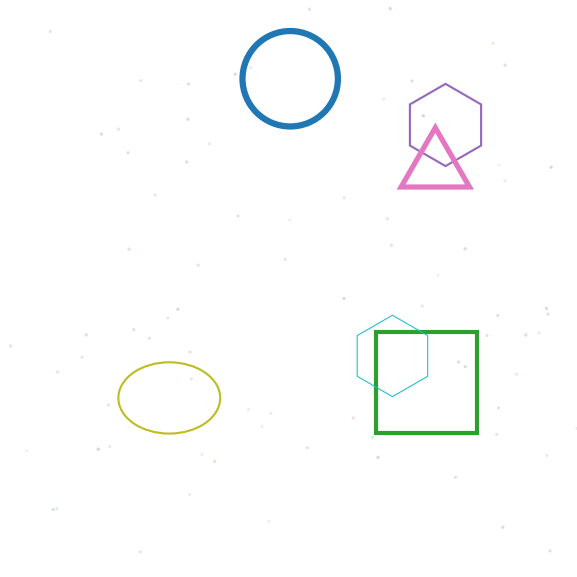[{"shape": "circle", "thickness": 3, "radius": 0.41, "center": [0.503, 0.863]}, {"shape": "square", "thickness": 2, "radius": 0.44, "center": [0.739, 0.337]}, {"shape": "hexagon", "thickness": 1, "radius": 0.36, "center": [0.771, 0.783]}, {"shape": "triangle", "thickness": 2.5, "radius": 0.34, "center": [0.754, 0.71]}, {"shape": "oval", "thickness": 1, "radius": 0.44, "center": [0.293, 0.31]}, {"shape": "hexagon", "thickness": 0.5, "radius": 0.35, "center": [0.68, 0.383]}]